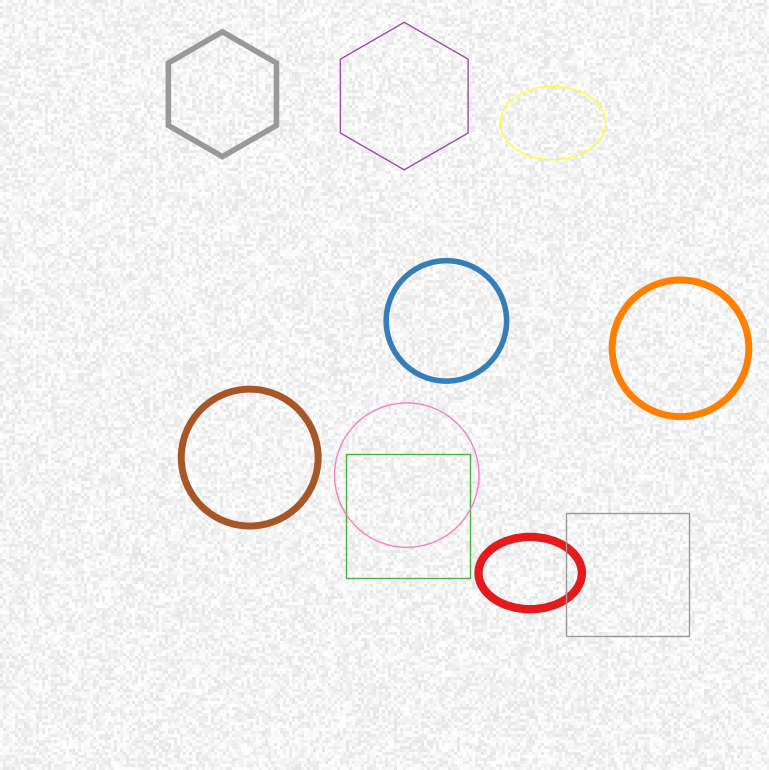[{"shape": "oval", "thickness": 3, "radius": 0.34, "center": [0.689, 0.256]}, {"shape": "circle", "thickness": 2, "radius": 0.39, "center": [0.58, 0.583]}, {"shape": "square", "thickness": 0.5, "radius": 0.4, "center": [0.53, 0.33]}, {"shape": "hexagon", "thickness": 0.5, "radius": 0.48, "center": [0.525, 0.875]}, {"shape": "circle", "thickness": 2.5, "radius": 0.44, "center": [0.884, 0.548]}, {"shape": "oval", "thickness": 0.5, "radius": 0.34, "center": [0.718, 0.84]}, {"shape": "circle", "thickness": 2.5, "radius": 0.44, "center": [0.324, 0.406]}, {"shape": "circle", "thickness": 0.5, "radius": 0.47, "center": [0.528, 0.383]}, {"shape": "hexagon", "thickness": 2, "radius": 0.41, "center": [0.289, 0.878]}, {"shape": "square", "thickness": 0.5, "radius": 0.4, "center": [0.815, 0.254]}]